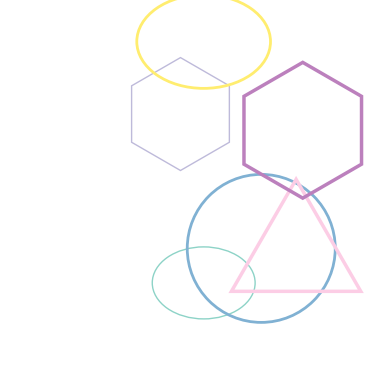[{"shape": "oval", "thickness": 1, "radius": 0.67, "center": [0.529, 0.265]}, {"shape": "hexagon", "thickness": 1, "radius": 0.73, "center": [0.469, 0.704]}, {"shape": "circle", "thickness": 2, "radius": 0.96, "center": [0.679, 0.355]}, {"shape": "triangle", "thickness": 2.5, "radius": 0.97, "center": [0.769, 0.34]}, {"shape": "hexagon", "thickness": 2.5, "radius": 0.88, "center": [0.786, 0.662]}, {"shape": "oval", "thickness": 2, "radius": 0.87, "center": [0.529, 0.892]}]